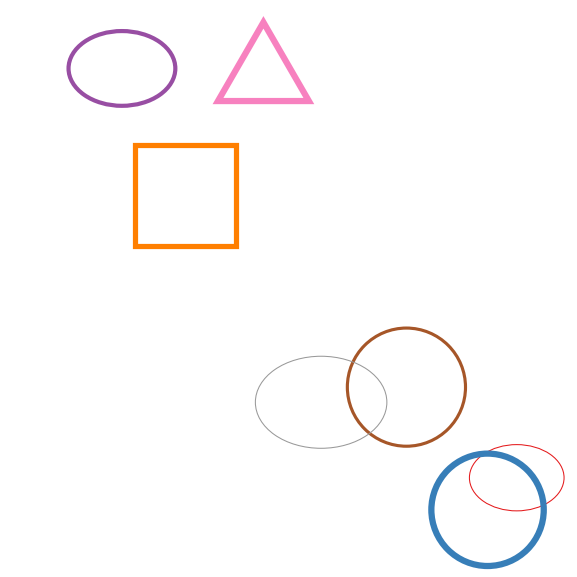[{"shape": "oval", "thickness": 0.5, "radius": 0.41, "center": [0.895, 0.172]}, {"shape": "circle", "thickness": 3, "radius": 0.49, "center": [0.844, 0.116]}, {"shape": "oval", "thickness": 2, "radius": 0.46, "center": [0.211, 0.881]}, {"shape": "square", "thickness": 2.5, "radius": 0.44, "center": [0.321, 0.661]}, {"shape": "circle", "thickness": 1.5, "radius": 0.51, "center": [0.704, 0.329]}, {"shape": "triangle", "thickness": 3, "radius": 0.45, "center": [0.456, 0.87]}, {"shape": "oval", "thickness": 0.5, "radius": 0.57, "center": [0.556, 0.303]}]